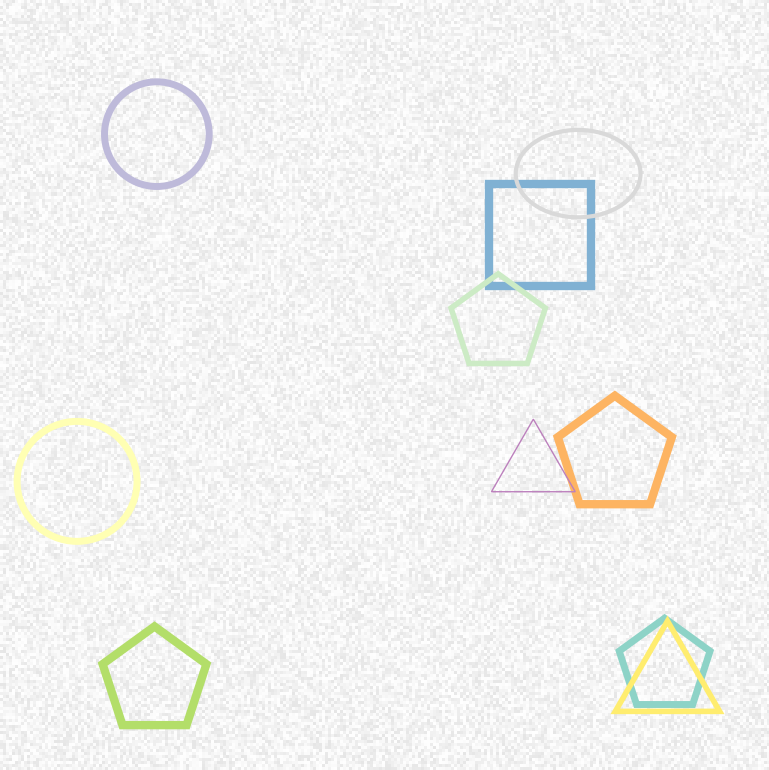[{"shape": "pentagon", "thickness": 2.5, "radius": 0.31, "center": [0.863, 0.135]}, {"shape": "circle", "thickness": 2.5, "radius": 0.39, "center": [0.1, 0.375]}, {"shape": "circle", "thickness": 2.5, "radius": 0.34, "center": [0.204, 0.826]}, {"shape": "square", "thickness": 3, "radius": 0.33, "center": [0.701, 0.695]}, {"shape": "pentagon", "thickness": 3, "radius": 0.39, "center": [0.798, 0.408]}, {"shape": "pentagon", "thickness": 3, "radius": 0.35, "center": [0.201, 0.116]}, {"shape": "oval", "thickness": 1.5, "radius": 0.41, "center": [0.751, 0.775]}, {"shape": "triangle", "thickness": 0.5, "radius": 0.31, "center": [0.693, 0.393]}, {"shape": "pentagon", "thickness": 2, "radius": 0.32, "center": [0.647, 0.58]}, {"shape": "triangle", "thickness": 2, "radius": 0.39, "center": [0.867, 0.115]}]